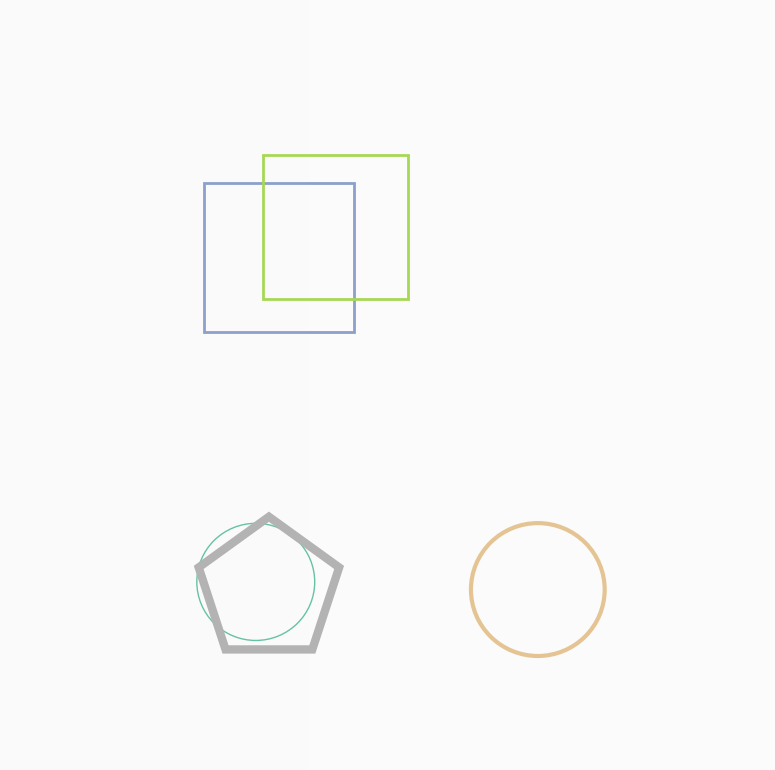[{"shape": "circle", "thickness": 0.5, "radius": 0.38, "center": [0.33, 0.244]}, {"shape": "square", "thickness": 1, "radius": 0.48, "center": [0.36, 0.666]}, {"shape": "square", "thickness": 1, "radius": 0.47, "center": [0.433, 0.705]}, {"shape": "circle", "thickness": 1.5, "radius": 0.43, "center": [0.694, 0.234]}, {"shape": "pentagon", "thickness": 3, "radius": 0.48, "center": [0.347, 0.234]}]